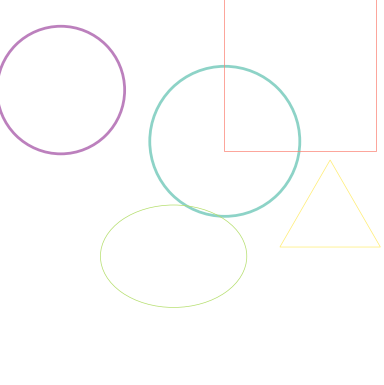[{"shape": "circle", "thickness": 2, "radius": 0.97, "center": [0.584, 0.633]}, {"shape": "square", "thickness": 0.5, "radius": 0.99, "center": [0.778, 0.804]}, {"shape": "oval", "thickness": 0.5, "radius": 0.95, "center": [0.451, 0.334]}, {"shape": "circle", "thickness": 2, "radius": 0.83, "center": [0.158, 0.766]}, {"shape": "triangle", "thickness": 0.5, "radius": 0.75, "center": [0.857, 0.434]}]